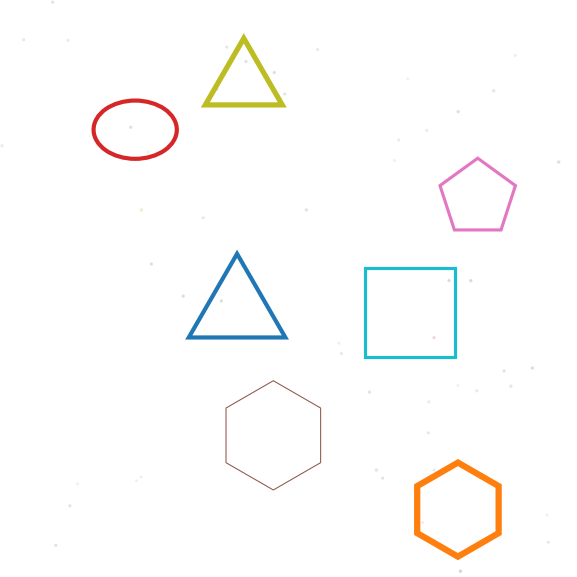[{"shape": "triangle", "thickness": 2, "radius": 0.48, "center": [0.411, 0.463]}, {"shape": "hexagon", "thickness": 3, "radius": 0.41, "center": [0.793, 0.117]}, {"shape": "oval", "thickness": 2, "radius": 0.36, "center": [0.234, 0.775]}, {"shape": "hexagon", "thickness": 0.5, "radius": 0.47, "center": [0.473, 0.245]}, {"shape": "pentagon", "thickness": 1.5, "radius": 0.34, "center": [0.827, 0.657]}, {"shape": "triangle", "thickness": 2.5, "radius": 0.38, "center": [0.422, 0.856]}, {"shape": "square", "thickness": 1.5, "radius": 0.39, "center": [0.71, 0.458]}]